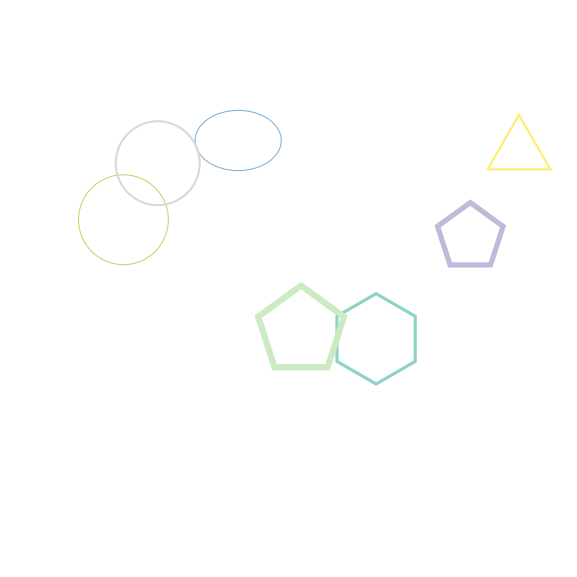[{"shape": "hexagon", "thickness": 1.5, "radius": 0.39, "center": [0.651, 0.412]}, {"shape": "pentagon", "thickness": 2.5, "radius": 0.3, "center": [0.814, 0.589]}, {"shape": "oval", "thickness": 0.5, "radius": 0.37, "center": [0.412, 0.756]}, {"shape": "circle", "thickness": 0.5, "radius": 0.39, "center": [0.214, 0.619]}, {"shape": "circle", "thickness": 1, "radius": 0.36, "center": [0.273, 0.717]}, {"shape": "pentagon", "thickness": 3, "radius": 0.39, "center": [0.521, 0.426]}, {"shape": "triangle", "thickness": 1, "radius": 0.31, "center": [0.899, 0.737]}]